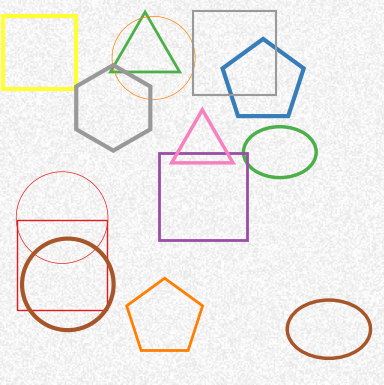[{"shape": "circle", "thickness": 0.5, "radius": 0.6, "center": [0.161, 0.435]}, {"shape": "square", "thickness": 1, "radius": 0.58, "center": [0.161, 0.313]}, {"shape": "pentagon", "thickness": 3, "radius": 0.55, "center": [0.683, 0.788]}, {"shape": "oval", "thickness": 2.5, "radius": 0.47, "center": [0.727, 0.605]}, {"shape": "triangle", "thickness": 2, "radius": 0.52, "center": [0.377, 0.865]}, {"shape": "square", "thickness": 2, "radius": 0.57, "center": [0.527, 0.49]}, {"shape": "circle", "thickness": 0.5, "radius": 0.54, "center": [0.399, 0.85]}, {"shape": "pentagon", "thickness": 2, "radius": 0.52, "center": [0.428, 0.174]}, {"shape": "square", "thickness": 3, "radius": 0.47, "center": [0.103, 0.864]}, {"shape": "circle", "thickness": 3, "radius": 0.59, "center": [0.176, 0.261]}, {"shape": "oval", "thickness": 2.5, "radius": 0.54, "center": [0.854, 0.145]}, {"shape": "triangle", "thickness": 2.5, "radius": 0.46, "center": [0.526, 0.623]}, {"shape": "square", "thickness": 1.5, "radius": 0.54, "center": [0.608, 0.862]}, {"shape": "hexagon", "thickness": 3, "radius": 0.56, "center": [0.294, 0.72]}]